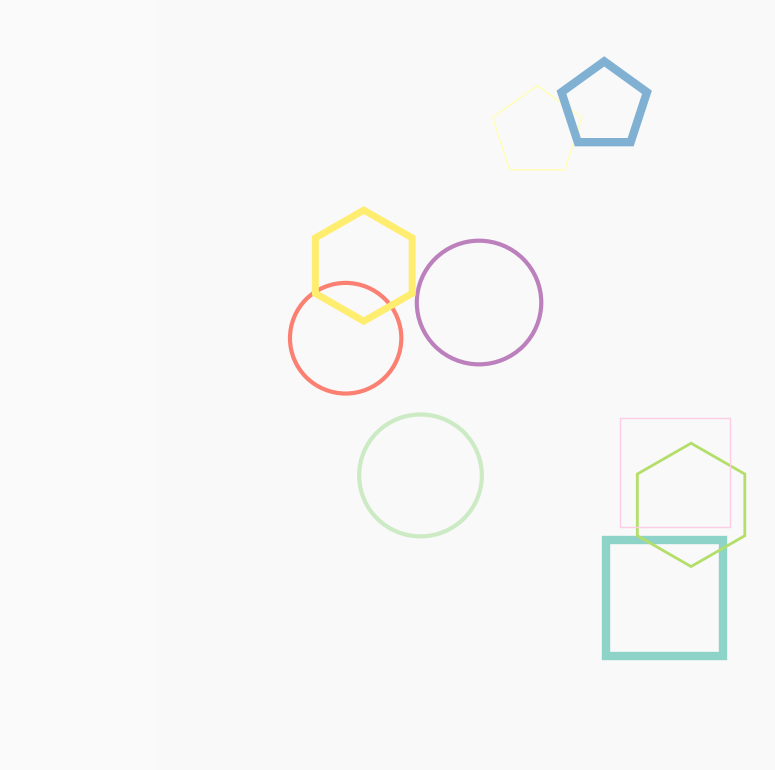[{"shape": "square", "thickness": 3, "radius": 0.38, "center": [0.858, 0.223]}, {"shape": "pentagon", "thickness": 0.5, "radius": 0.3, "center": [0.693, 0.828]}, {"shape": "circle", "thickness": 1.5, "radius": 0.36, "center": [0.446, 0.561]}, {"shape": "pentagon", "thickness": 3, "radius": 0.29, "center": [0.78, 0.862]}, {"shape": "hexagon", "thickness": 1, "radius": 0.4, "center": [0.892, 0.344]}, {"shape": "square", "thickness": 0.5, "radius": 0.35, "center": [0.871, 0.386]}, {"shape": "circle", "thickness": 1.5, "radius": 0.4, "center": [0.618, 0.607]}, {"shape": "circle", "thickness": 1.5, "radius": 0.4, "center": [0.543, 0.383]}, {"shape": "hexagon", "thickness": 2.5, "radius": 0.36, "center": [0.469, 0.655]}]